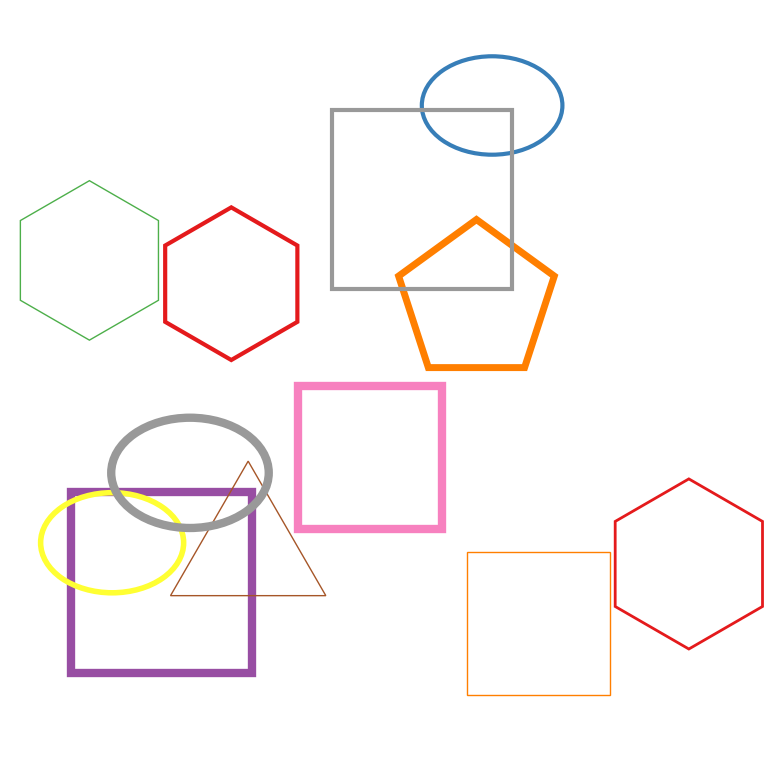[{"shape": "hexagon", "thickness": 1.5, "radius": 0.5, "center": [0.3, 0.632]}, {"shape": "hexagon", "thickness": 1, "radius": 0.55, "center": [0.895, 0.268]}, {"shape": "oval", "thickness": 1.5, "radius": 0.46, "center": [0.639, 0.863]}, {"shape": "hexagon", "thickness": 0.5, "radius": 0.52, "center": [0.116, 0.662]}, {"shape": "square", "thickness": 3, "radius": 0.59, "center": [0.21, 0.244]}, {"shape": "pentagon", "thickness": 2.5, "radius": 0.53, "center": [0.619, 0.609]}, {"shape": "square", "thickness": 0.5, "radius": 0.46, "center": [0.699, 0.19]}, {"shape": "oval", "thickness": 2, "radius": 0.46, "center": [0.146, 0.295]}, {"shape": "triangle", "thickness": 0.5, "radius": 0.58, "center": [0.322, 0.285]}, {"shape": "square", "thickness": 3, "radius": 0.47, "center": [0.48, 0.406]}, {"shape": "square", "thickness": 1.5, "radius": 0.58, "center": [0.548, 0.741]}, {"shape": "oval", "thickness": 3, "radius": 0.51, "center": [0.247, 0.386]}]